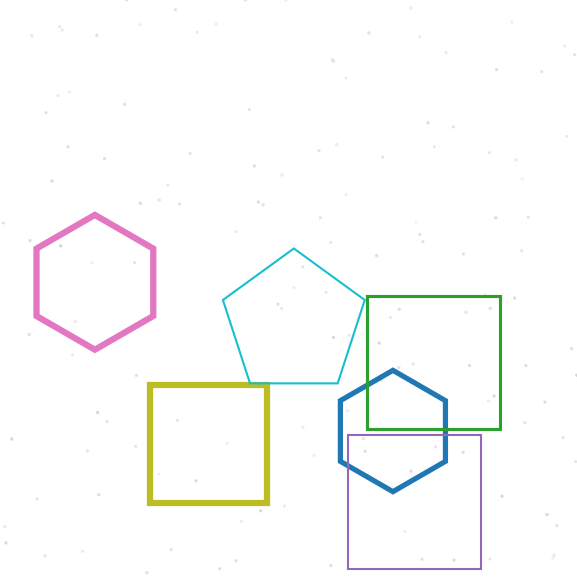[{"shape": "hexagon", "thickness": 2.5, "radius": 0.53, "center": [0.68, 0.253]}, {"shape": "square", "thickness": 1.5, "radius": 0.58, "center": [0.751, 0.371]}, {"shape": "square", "thickness": 1, "radius": 0.58, "center": [0.718, 0.13]}, {"shape": "hexagon", "thickness": 3, "radius": 0.58, "center": [0.164, 0.51]}, {"shape": "square", "thickness": 3, "radius": 0.51, "center": [0.361, 0.23]}, {"shape": "pentagon", "thickness": 1, "radius": 0.65, "center": [0.509, 0.44]}]